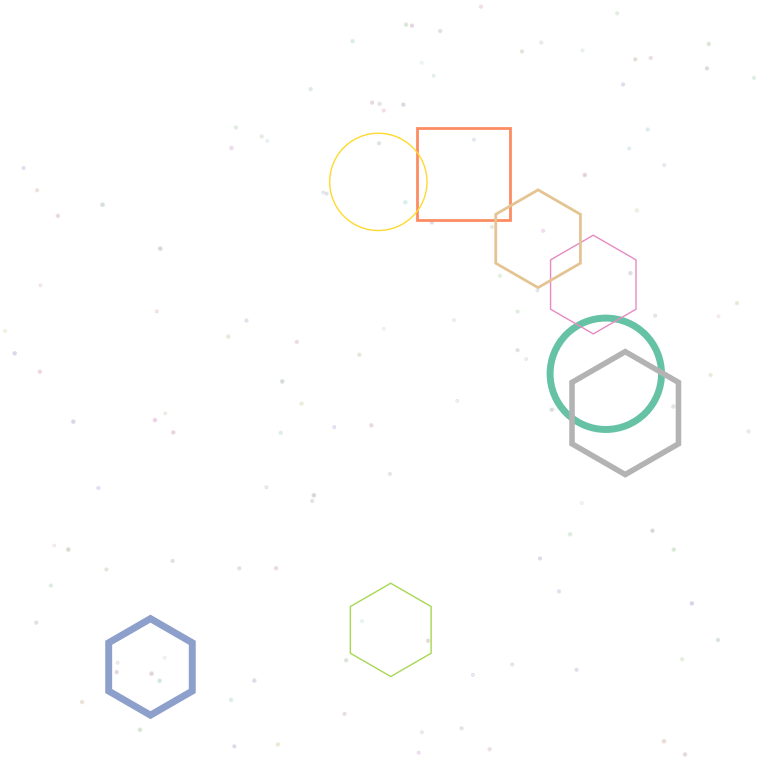[{"shape": "circle", "thickness": 2.5, "radius": 0.36, "center": [0.787, 0.515]}, {"shape": "square", "thickness": 1, "radius": 0.3, "center": [0.602, 0.774]}, {"shape": "hexagon", "thickness": 2.5, "radius": 0.31, "center": [0.195, 0.134]}, {"shape": "hexagon", "thickness": 0.5, "radius": 0.32, "center": [0.771, 0.63]}, {"shape": "hexagon", "thickness": 0.5, "radius": 0.3, "center": [0.507, 0.182]}, {"shape": "circle", "thickness": 0.5, "radius": 0.32, "center": [0.491, 0.764]}, {"shape": "hexagon", "thickness": 1, "radius": 0.32, "center": [0.699, 0.69]}, {"shape": "hexagon", "thickness": 2, "radius": 0.4, "center": [0.812, 0.463]}]